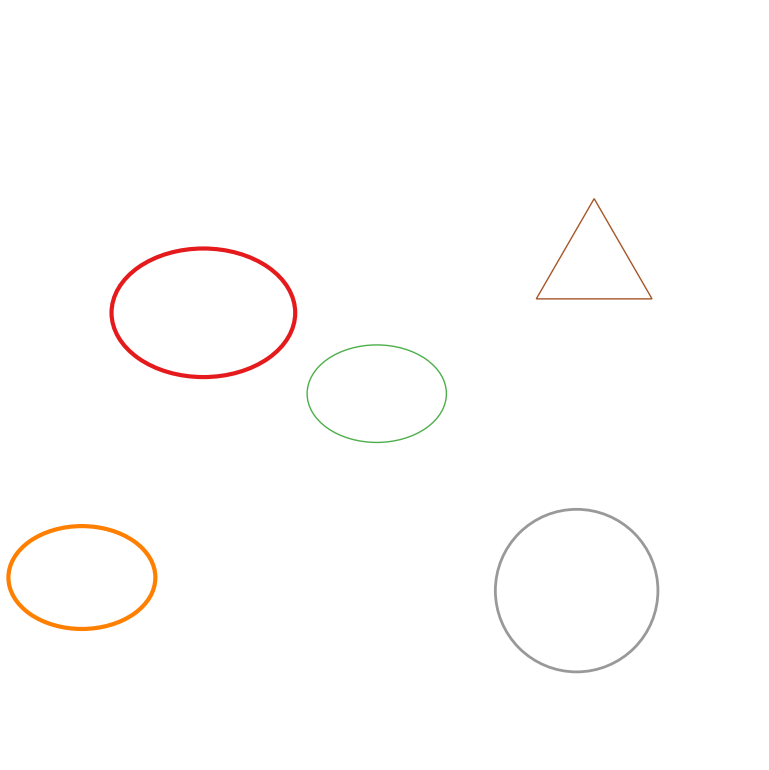[{"shape": "oval", "thickness": 1.5, "radius": 0.6, "center": [0.264, 0.594]}, {"shape": "oval", "thickness": 0.5, "radius": 0.45, "center": [0.489, 0.489]}, {"shape": "oval", "thickness": 1.5, "radius": 0.48, "center": [0.106, 0.25]}, {"shape": "triangle", "thickness": 0.5, "radius": 0.43, "center": [0.772, 0.655]}, {"shape": "circle", "thickness": 1, "radius": 0.53, "center": [0.749, 0.233]}]